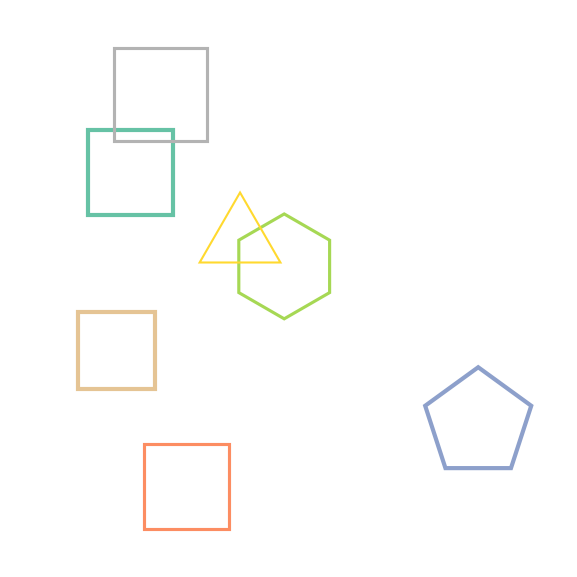[{"shape": "square", "thickness": 2, "radius": 0.37, "center": [0.225, 0.701]}, {"shape": "square", "thickness": 1.5, "radius": 0.37, "center": [0.323, 0.156]}, {"shape": "pentagon", "thickness": 2, "radius": 0.48, "center": [0.828, 0.267]}, {"shape": "hexagon", "thickness": 1.5, "radius": 0.45, "center": [0.492, 0.538]}, {"shape": "triangle", "thickness": 1, "radius": 0.4, "center": [0.416, 0.585]}, {"shape": "square", "thickness": 2, "radius": 0.33, "center": [0.202, 0.393]}, {"shape": "square", "thickness": 1.5, "radius": 0.4, "center": [0.277, 0.836]}]